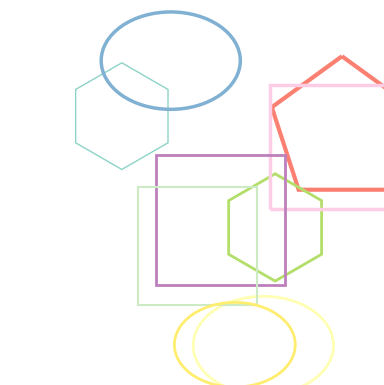[{"shape": "hexagon", "thickness": 1, "radius": 0.69, "center": [0.316, 0.698]}, {"shape": "oval", "thickness": 2, "radius": 0.91, "center": [0.684, 0.103]}, {"shape": "pentagon", "thickness": 3, "radius": 0.96, "center": [0.888, 0.662]}, {"shape": "oval", "thickness": 2.5, "radius": 0.9, "center": [0.444, 0.842]}, {"shape": "hexagon", "thickness": 2, "radius": 0.7, "center": [0.715, 0.409]}, {"shape": "square", "thickness": 2.5, "radius": 0.81, "center": [0.862, 0.617]}, {"shape": "square", "thickness": 2, "radius": 0.84, "center": [0.573, 0.429]}, {"shape": "square", "thickness": 1.5, "radius": 0.77, "center": [0.513, 0.362]}, {"shape": "oval", "thickness": 2, "radius": 0.78, "center": [0.61, 0.105]}]